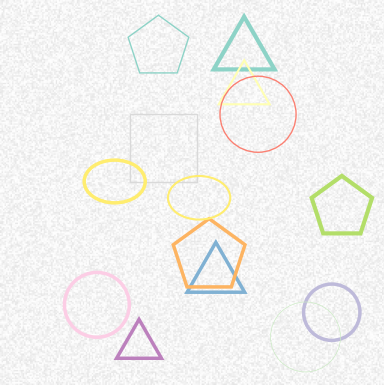[{"shape": "triangle", "thickness": 3, "radius": 0.46, "center": [0.634, 0.865]}, {"shape": "pentagon", "thickness": 1, "radius": 0.41, "center": [0.412, 0.878]}, {"shape": "triangle", "thickness": 1.5, "radius": 0.38, "center": [0.634, 0.767]}, {"shape": "circle", "thickness": 2.5, "radius": 0.37, "center": [0.862, 0.189]}, {"shape": "circle", "thickness": 1, "radius": 0.49, "center": [0.67, 0.703]}, {"shape": "triangle", "thickness": 2.5, "radius": 0.43, "center": [0.561, 0.284]}, {"shape": "pentagon", "thickness": 2.5, "radius": 0.49, "center": [0.543, 0.334]}, {"shape": "pentagon", "thickness": 3, "radius": 0.41, "center": [0.888, 0.461]}, {"shape": "circle", "thickness": 2.5, "radius": 0.42, "center": [0.252, 0.208]}, {"shape": "square", "thickness": 1, "radius": 0.44, "center": [0.425, 0.615]}, {"shape": "triangle", "thickness": 2.5, "radius": 0.34, "center": [0.361, 0.103]}, {"shape": "circle", "thickness": 0.5, "radius": 0.45, "center": [0.794, 0.125]}, {"shape": "oval", "thickness": 1.5, "radius": 0.4, "center": [0.517, 0.486]}, {"shape": "oval", "thickness": 2.5, "radius": 0.4, "center": [0.298, 0.529]}]